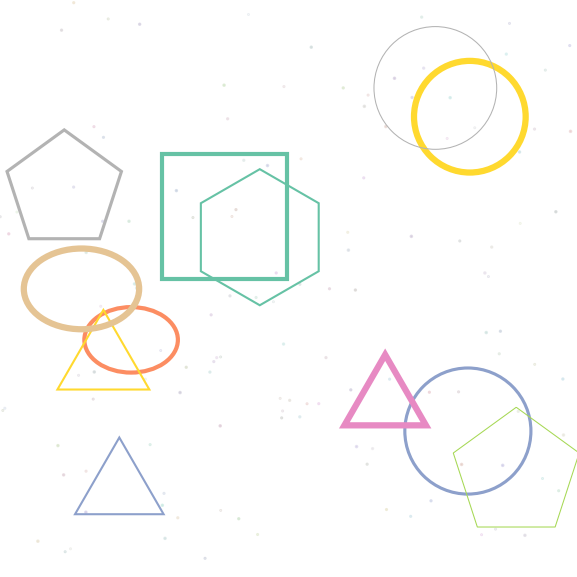[{"shape": "square", "thickness": 2, "radius": 0.54, "center": [0.388, 0.624]}, {"shape": "hexagon", "thickness": 1, "radius": 0.59, "center": [0.45, 0.588]}, {"shape": "oval", "thickness": 2, "radius": 0.4, "center": [0.227, 0.411]}, {"shape": "circle", "thickness": 1.5, "radius": 0.55, "center": [0.81, 0.253]}, {"shape": "triangle", "thickness": 1, "radius": 0.44, "center": [0.207, 0.153]}, {"shape": "triangle", "thickness": 3, "radius": 0.41, "center": [0.667, 0.303]}, {"shape": "pentagon", "thickness": 0.5, "radius": 0.57, "center": [0.894, 0.179]}, {"shape": "circle", "thickness": 3, "radius": 0.48, "center": [0.814, 0.797]}, {"shape": "triangle", "thickness": 1, "radius": 0.46, "center": [0.179, 0.371]}, {"shape": "oval", "thickness": 3, "radius": 0.5, "center": [0.141, 0.499]}, {"shape": "circle", "thickness": 0.5, "radius": 0.53, "center": [0.754, 0.847]}, {"shape": "pentagon", "thickness": 1.5, "radius": 0.52, "center": [0.111, 0.67]}]